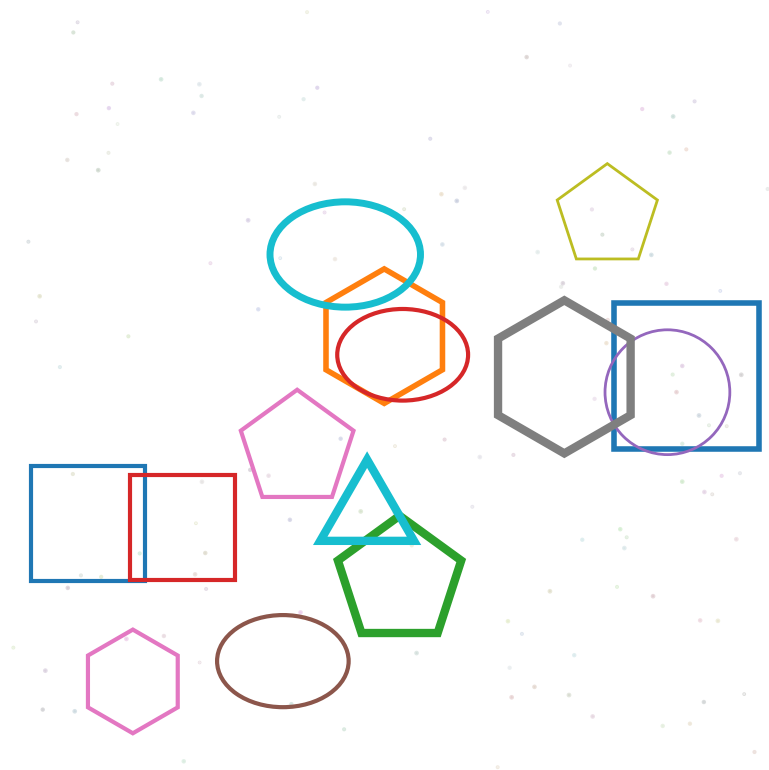[{"shape": "square", "thickness": 1.5, "radius": 0.37, "center": [0.114, 0.32]}, {"shape": "square", "thickness": 2, "radius": 0.47, "center": [0.892, 0.512]}, {"shape": "hexagon", "thickness": 2, "radius": 0.44, "center": [0.499, 0.563]}, {"shape": "pentagon", "thickness": 3, "radius": 0.42, "center": [0.519, 0.246]}, {"shape": "oval", "thickness": 1.5, "radius": 0.42, "center": [0.523, 0.539]}, {"shape": "square", "thickness": 1.5, "radius": 0.34, "center": [0.237, 0.314]}, {"shape": "circle", "thickness": 1, "radius": 0.41, "center": [0.867, 0.491]}, {"shape": "oval", "thickness": 1.5, "radius": 0.43, "center": [0.367, 0.141]}, {"shape": "hexagon", "thickness": 1.5, "radius": 0.34, "center": [0.173, 0.115]}, {"shape": "pentagon", "thickness": 1.5, "radius": 0.38, "center": [0.386, 0.417]}, {"shape": "hexagon", "thickness": 3, "radius": 0.5, "center": [0.733, 0.511]}, {"shape": "pentagon", "thickness": 1, "radius": 0.34, "center": [0.789, 0.719]}, {"shape": "oval", "thickness": 2.5, "radius": 0.49, "center": [0.448, 0.67]}, {"shape": "triangle", "thickness": 3, "radius": 0.35, "center": [0.477, 0.333]}]